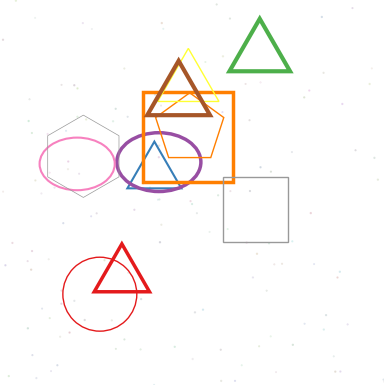[{"shape": "circle", "thickness": 1, "radius": 0.48, "center": [0.259, 0.236]}, {"shape": "triangle", "thickness": 2.5, "radius": 0.41, "center": [0.317, 0.284]}, {"shape": "triangle", "thickness": 1.5, "radius": 0.4, "center": [0.401, 0.551]}, {"shape": "triangle", "thickness": 3, "radius": 0.45, "center": [0.675, 0.86]}, {"shape": "oval", "thickness": 2.5, "radius": 0.55, "center": [0.413, 0.579]}, {"shape": "pentagon", "thickness": 1, "radius": 0.47, "center": [0.493, 0.666]}, {"shape": "square", "thickness": 2.5, "radius": 0.58, "center": [0.489, 0.643]}, {"shape": "triangle", "thickness": 1, "radius": 0.46, "center": [0.489, 0.782]}, {"shape": "triangle", "thickness": 3, "radius": 0.47, "center": [0.464, 0.748]}, {"shape": "oval", "thickness": 1.5, "radius": 0.49, "center": [0.2, 0.574]}, {"shape": "square", "thickness": 1, "radius": 0.42, "center": [0.664, 0.456]}, {"shape": "hexagon", "thickness": 0.5, "radius": 0.53, "center": [0.216, 0.594]}]